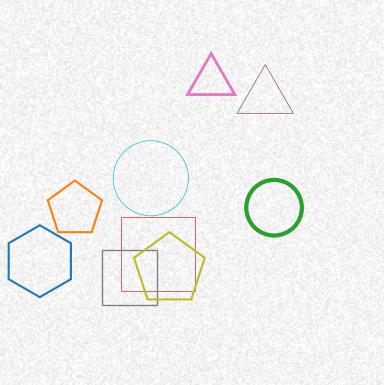[{"shape": "hexagon", "thickness": 1.5, "radius": 0.47, "center": [0.103, 0.322]}, {"shape": "pentagon", "thickness": 1.5, "radius": 0.37, "center": [0.195, 0.457]}, {"shape": "circle", "thickness": 3, "radius": 0.36, "center": [0.712, 0.461]}, {"shape": "square", "thickness": 0.5, "radius": 0.48, "center": [0.41, 0.34]}, {"shape": "triangle", "thickness": 0.5, "radius": 0.42, "center": [0.689, 0.748]}, {"shape": "triangle", "thickness": 2, "radius": 0.35, "center": [0.549, 0.79]}, {"shape": "square", "thickness": 1, "radius": 0.36, "center": [0.337, 0.279]}, {"shape": "pentagon", "thickness": 1.5, "radius": 0.48, "center": [0.44, 0.3]}, {"shape": "circle", "thickness": 0.5, "radius": 0.49, "center": [0.392, 0.537]}]